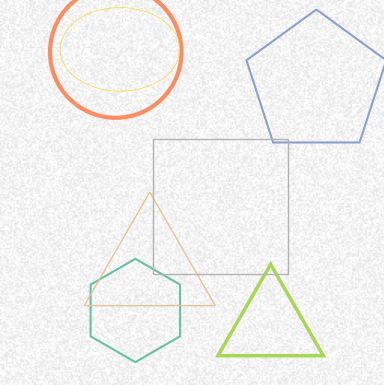[{"shape": "hexagon", "thickness": 1.5, "radius": 0.67, "center": [0.352, 0.194]}, {"shape": "circle", "thickness": 3, "radius": 0.85, "center": [0.301, 0.865]}, {"shape": "pentagon", "thickness": 1.5, "radius": 0.95, "center": [0.822, 0.784]}, {"shape": "triangle", "thickness": 2.5, "radius": 0.79, "center": [0.703, 0.155]}, {"shape": "oval", "thickness": 0.5, "radius": 0.78, "center": [0.312, 0.872]}, {"shape": "triangle", "thickness": 1, "radius": 0.98, "center": [0.389, 0.304]}, {"shape": "square", "thickness": 1, "radius": 0.88, "center": [0.572, 0.463]}]